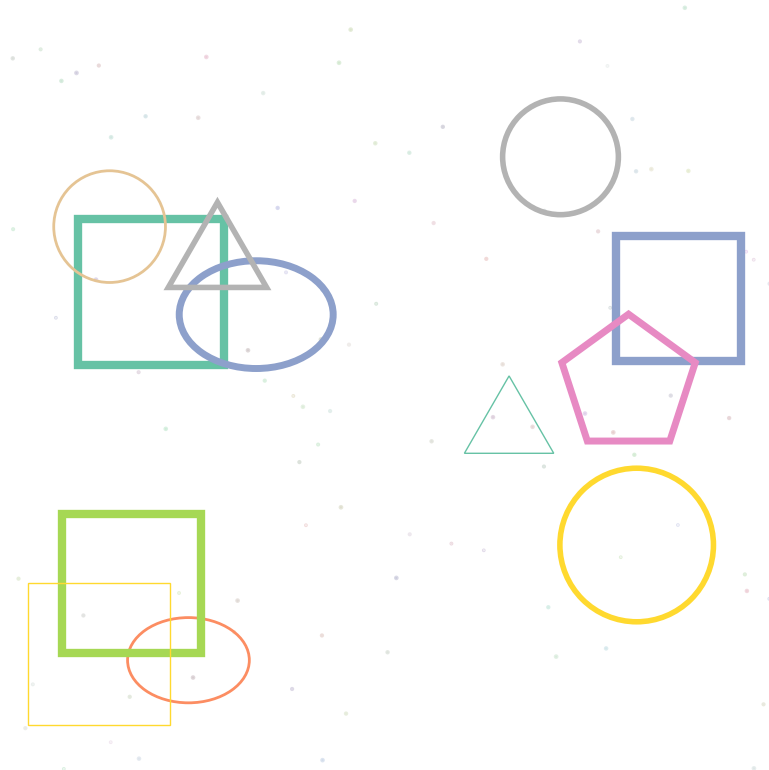[{"shape": "square", "thickness": 3, "radius": 0.47, "center": [0.196, 0.621]}, {"shape": "triangle", "thickness": 0.5, "radius": 0.33, "center": [0.661, 0.445]}, {"shape": "oval", "thickness": 1, "radius": 0.4, "center": [0.245, 0.143]}, {"shape": "square", "thickness": 3, "radius": 0.41, "center": [0.881, 0.612]}, {"shape": "oval", "thickness": 2.5, "radius": 0.5, "center": [0.333, 0.591]}, {"shape": "pentagon", "thickness": 2.5, "radius": 0.46, "center": [0.816, 0.501]}, {"shape": "square", "thickness": 3, "radius": 0.45, "center": [0.171, 0.243]}, {"shape": "square", "thickness": 0.5, "radius": 0.46, "center": [0.129, 0.151]}, {"shape": "circle", "thickness": 2, "radius": 0.5, "center": [0.827, 0.292]}, {"shape": "circle", "thickness": 1, "radius": 0.36, "center": [0.142, 0.706]}, {"shape": "circle", "thickness": 2, "radius": 0.38, "center": [0.728, 0.796]}, {"shape": "triangle", "thickness": 2, "radius": 0.37, "center": [0.282, 0.664]}]